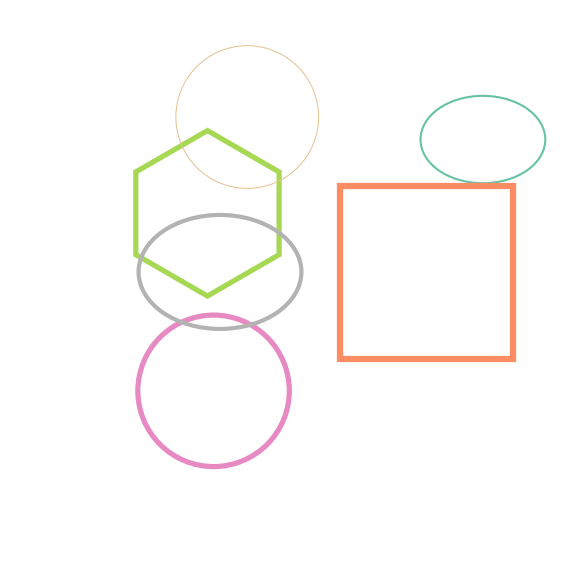[{"shape": "oval", "thickness": 1, "radius": 0.54, "center": [0.836, 0.758]}, {"shape": "square", "thickness": 3, "radius": 0.75, "center": [0.739, 0.527]}, {"shape": "circle", "thickness": 2.5, "radius": 0.66, "center": [0.37, 0.322]}, {"shape": "hexagon", "thickness": 2.5, "radius": 0.72, "center": [0.359, 0.63]}, {"shape": "circle", "thickness": 0.5, "radius": 0.62, "center": [0.428, 0.796]}, {"shape": "oval", "thickness": 2, "radius": 0.7, "center": [0.381, 0.528]}]